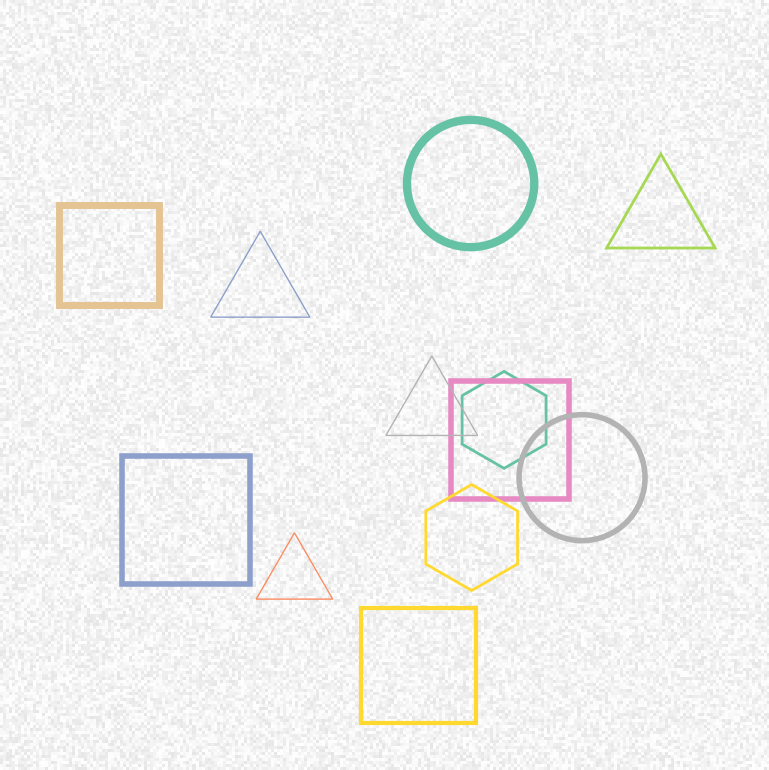[{"shape": "circle", "thickness": 3, "radius": 0.41, "center": [0.611, 0.762]}, {"shape": "hexagon", "thickness": 1, "radius": 0.31, "center": [0.655, 0.455]}, {"shape": "triangle", "thickness": 0.5, "radius": 0.29, "center": [0.382, 0.251]}, {"shape": "square", "thickness": 2, "radius": 0.41, "center": [0.242, 0.325]}, {"shape": "triangle", "thickness": 0.5, "radius": 0.37, "center": [0.338, 0.625]}, {"shape": "square", "thickness": 2, "radius": 0.38, "center": [0.662, 0.429]}, {"shape": "triangle", "thickness": 1, "radius": 0.41, "center": [0.858, 0.719]}, {"shape": "hexagon", "thickness": 1, "radius": 0.34, "center": [0.613, 0.302]}, {"shape": "square", "thickness": 1.5, "radius": 0.37, "center": [0.543, 0.135]}, {"shape": "square", "thickness": 2.5, "radius": 0.32, "center": [0.142, 0.669]}, {"shape": "circle", "thickness": 2, "radius": 0.41, "center": [0.756, 0.38]}, {"shape": "triangle", "thickness": 0.5, "radius": 0.34, "center": [0.561, 0.469]}]